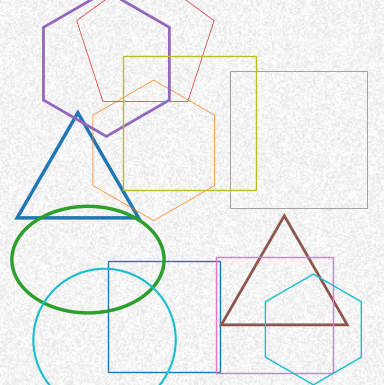[{"shape": "triangle", "thickness": 2.5, "radius": 0.91, "center": [0.202, 0.525]}, {"shape": "square", "thickness": 1, "radius": 0.72, "center": [0.426, 0.178]}, {"shape": "hexagon", "thickness": 0.5, "radius": 0.91, "center": [0.399, 0.609]}, {"shape": "oval", "thickness": 2.5, "radius": 0.99, "center": [0.229, 0.326]}, {"shape": "pentagon", "thickness": 0.5, "radius": 0.94, "center": [0.378, 0.888]}, {"shape": "hexagon", "thickness": 2, "radius": 0.94, "center": [0.276, 0.835]}, {"shape": "triangle", "thickness": 2, "radius": 0.94, "center": [0.738, 0.251]}, {"shape": "square", "thickness": 1, "radius": 0.76, "center": [0.714, 0.182]}, {"shape": "square", "thickness": 0.5, "radius": 0.89, "center": [0.775, 0.637]}, {"shape": "square", "thickness": 1, "radius": 0.87, "center": [0.493, 0.681]}, {"shape": "circle", "thickness": 1.5, "radius": 0.92, "center": [0.272, 0.117]}, {"shape": "hexagon", "thickness": 1, "radius": 0.72, "center": [0.814, 0.144]}]